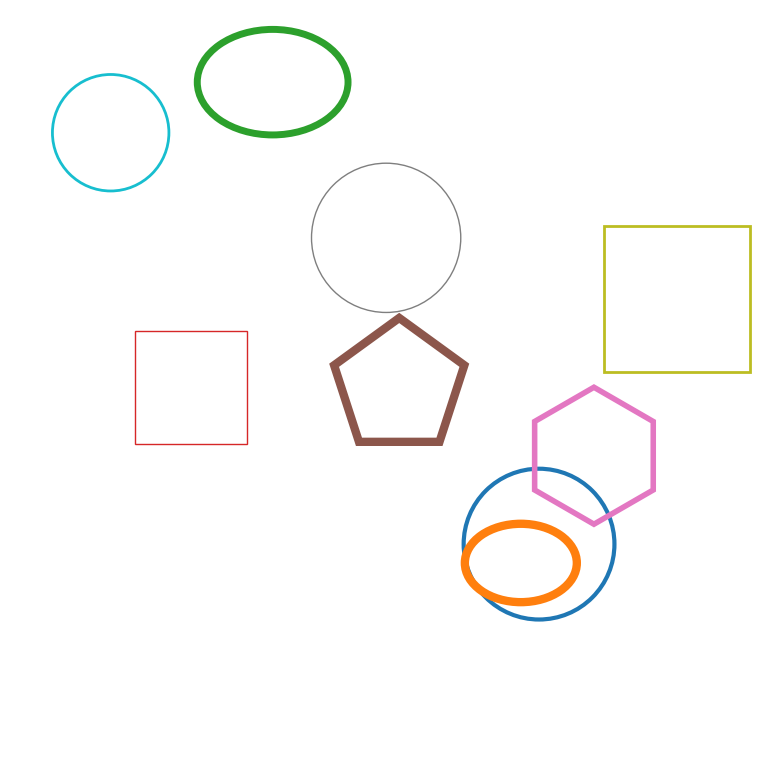[{"shape": "circle", "thickness": 1.5, "radius": 0.49, "center": [0.7, 0.293]}, {"shape": "oval", "thickness": 3, "radius": 0.36, "center": [0.676, 0.269]}, {"shape": "oval", "thickness": 2.5, "radius": 0.49, "center": [0.354, 0.893]}, {"shape": "square", "thickness": 0.5, "radius": 0.36, "center": [0.249, 0.497]}, {"shape": "pentagon", "thickness": 3, "radius": 0.44, "center": [0.518, 0.498]}, {"shape": "hexagon", "thickness": 2, "radius": 0.44, "center": [0.771, 0.408]}, {"shape": "circle", "thickness": 0.5, "radius": 0.48, "center": [0.501, 0.691]}, {"shape": "square", "thickness": 1, "radius": 0.47, "center": [0.879, 0.612]}, {"shape": "circle", "thickness": 1, "radius": 0.38, "center": [0.144, 0.828]}]